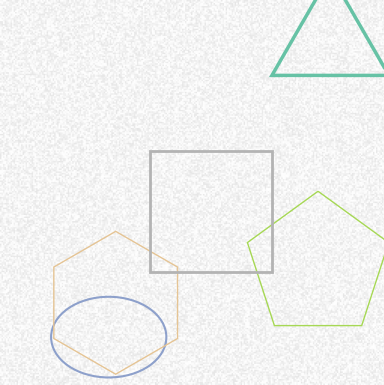[{"shape": "triangle", "thickness": 2.5, "radius": 0.88, "center": [0.858, 0.892]}, {"shape": "oval", "thickness": 1.5, "radius": 0.75, "center": [0.282, 0.124]}, {"shape": "pentagon", "thickness": 1, "radius": 0.96, "center": [0.826, 0.31]}, {"shape": "hexagon", "thickness": 1, "radius": 0.93, "center": [0.3, 0.214]}, {"shape": "square", "thickness": 2, "radius": 0.79, "center": [0.548, 0.45]}]